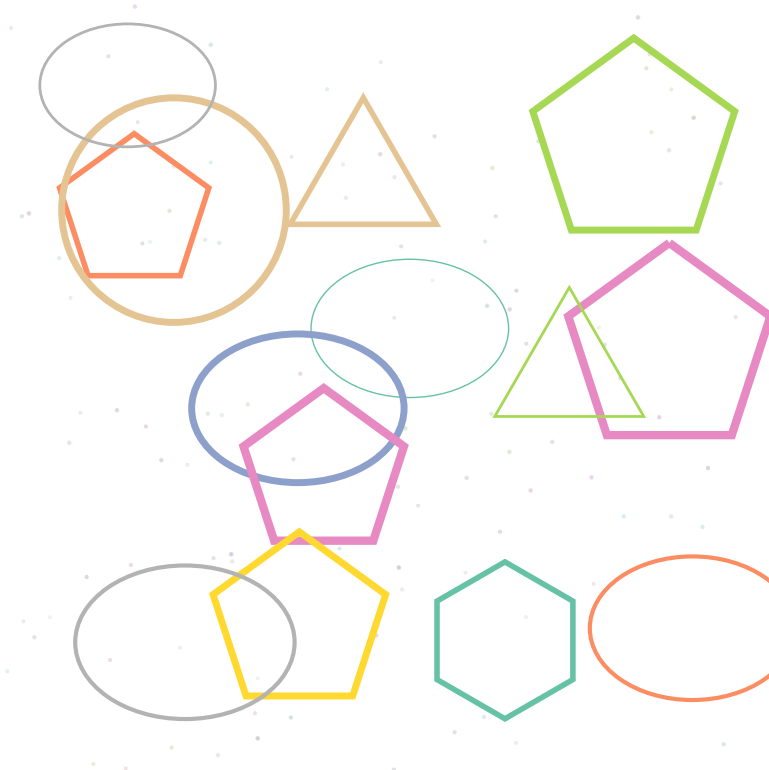[{"shape": "oval", "thickness": 0.5, "radius": 0.64, "center": [0.532, 0.574]}, {"shape": "hexagon", "thickness": 2, "radius": 0.51, "center": [0.656, 0.168]}, {"shape": "pentagon", "thickness": 2, "radius": 0.51, "center": [0.174, 0.724]}, {"shape": "oval", "thickness": 1.5, "radius": 0.67, "center": [0.899, 0.184]}, {"shape": "oval", "thickness": 2.5, "radius": 0.69, "center": [0.387, 0.47]}, {"shape": "pentagon", "thickness": 3, "radius": 0.55, "center": [0.42, 0.386]}, {"shape": "pentagon", "thickness": 3, "radius": 0.69, "center": [0.869, 0.547]}, {"shape": "pentagon", "thickness": 2.5, "radius": 0.69, "center": [0.823, 0.813]}, {"shape": "triangle", "thickness": 1, "radius": 0.56, "center": [0.739, 0.515]}, {"shape": "pentagon", "thickness": 2.5, "radius": 0.59, "center": [0.389, 0.191]}, {"shape": "circle", "thickness": 2.5, "radius": 0.73, "center": [0.226, 0.727]}, {"shape": "triangle", "thickness": 2, "radius": 0.55, "center": [0.472, 0.763]}, {"shape": "oval", "thickness": 1, "radius": 0.57, "center": [0.166, 0.889]}, {"shape": "oval", "thickness": 1.5, "radius": 0.71, "center": [0.24, 0.166]}]